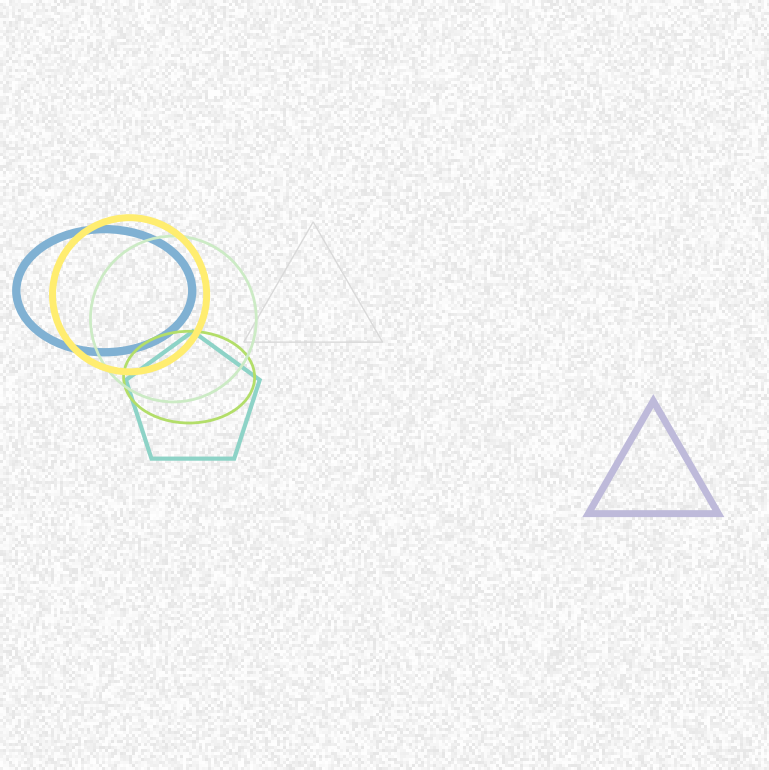[{"shape": "pentagon", "thickness": 1.5, "radius": 0.46, "center": [0.25, 0.478]}, {"shape": "triangle", "thickness": 2.5, "radius": 0.49, "center": [0.848, 0.382]}, {"shape": "oval", "thickness": 3, "radius": 0.57, "center": [0.135, 0.622]}, {"shape": "oval", "thickness": 1, "radius": 0.43, "center": [0.246, 0.51]}, {"shape": "triangle", "thickness": 0.5, "radius": 0.52, "center": [0.407, 0.608]}, {"shape": "circle", "thickness": 1, "radius": 0.54, "center": [0.225, 0.586]}, {"shape": "circle", "thickness": 2.5, "radius": 0.5, "center": [0.168, 0.617]}]